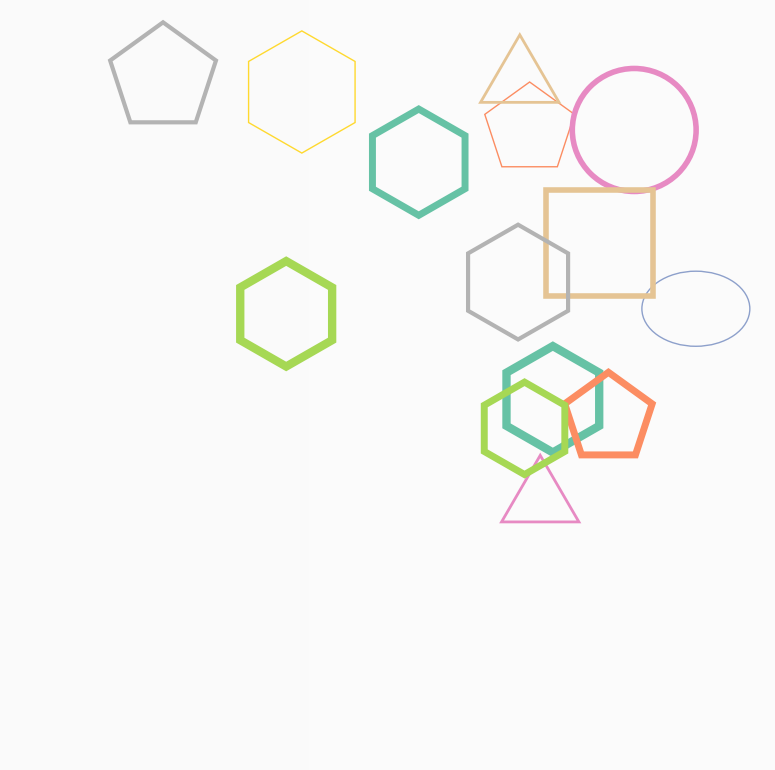[{"shape": "hexagon", "thickness": 3, "radius": 0.35, "center": [0.713, 0.481]}, {"shape": "hexagon", "thickness": 2.5, "radius": 0.34, "center": [0.54, 0.789]}, {"shape": "pentagon", "thickness": 2.5, "radius": 0.3, "center": [0.785, 0.457]}, {"shape": "pentagon", "thickness": 0.5, "radius": 0.3, "center": [0.683, 0.833]}, {"shape": "oval", "thickness": 0.5, "radius": 0.35, "center": [0.898, 0.599]}, {"shape": "circle", "thickness": 2, "radius": 0.4, "center": [0.818, 0.831]}, {"shape": "triangle", "thickness": 1, "radius": 0.29, "center": [0.697, 0.351]}, {"shape": "hexagon", "thickness": 2.5, "radius": 0.3, "center": [0.677, 0.444]}, {"shape": "hexagon", "thickness": 3, "radius": 0.34, "center": [0.369, 0.592]}, {"shape": "hexagon", "thickness": 0.5, "radius": 0.4, "center": [0.389, 0.881]}, {"shape": "triangle", "thickness": 1, "radius": 0.29, "center": [0.671, 0.896]}, {"shape": "square", "thickness": 2, "radius": 0.34, "center": [0.773, 0.684]}, {"shape": "hexagon", "thickness": 1.5, "radius": 0.37, "center": [0.668, 0.634]}, {"shape": "pentagon", "thickness": 1.5, "radius": 0.36, "center": [0.21, 0.899]}]